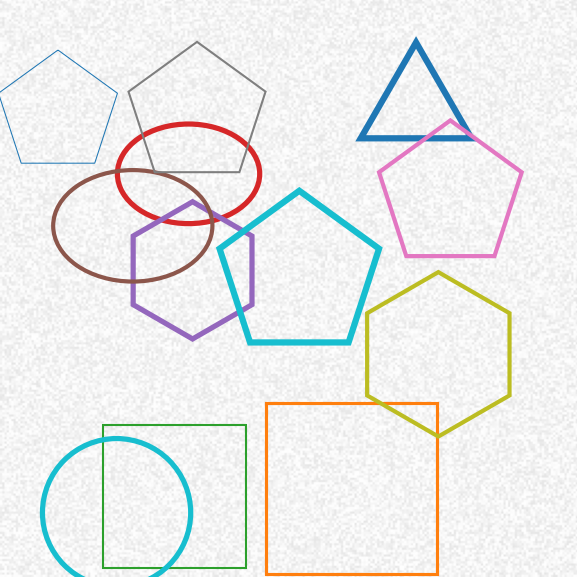[{"shape": "triangle", "thickness": 3, "radius": 0.55, "center": [0.72, 0.815]}, {"shape": "pentagon", "thickness": 0.5, "radius": 0.54, "center": [0.1, 0.804]}, {"shape": "square", "thickness": 1.5, "radius": 0.74, "center": [0.608, 0.153]}, {"shape": "square", "thickness": 1, "radius": 0.62, "center": [0.302, 0.139]}, {"shape": "oval", "thickness": 2.5, "radius": 0.62, "center": [0.327, 0.698]}, {"shape": "hexagon", "thickness": 2.5, "radius": 0.59, "center": [0.333, 0.531]}, {"shape": "oval", "thickness": 2, "radius": 0.69, "center": [0.23, 0.608]}, {"shape": "pentagon", "thickness": 2, "radius": 0.65, "center": [0.78, 0.661]}, {"shape": "pentagon", "thickness": 1, "radius": 0.62, "center": [0.341, 0.802]}, {"shape": "hexagon", "thickness": 2, "radius": 0.71, "center": [0.759, 0.386]}, {"shape": "pentagon", "thickness": 3, "radius": 0.73, "center": [0.518, 0.524]}, {"shape": "circle", "thickness": 2.5, "radius": 0.64, "center": [0.202, 0.111]}]